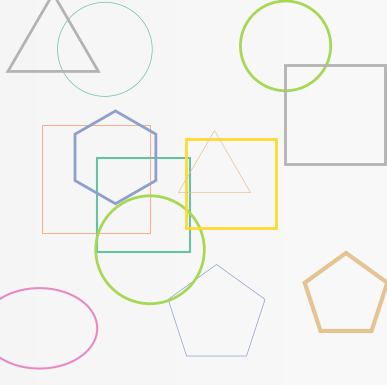[{"shape": "circle", "thickness": 0.5, "radius": 0.61, "center": [0.271, 0.872]}, {"shape": "square", "thickness": 1.5, "radius": 0.61, "center": [0.37, 0.467]}, {"shape": "square", "thickness": 0.5, "radius": 0.7, "center": [0.248, 0.536]}, {"shape": "pentagon", "thickness": 0.5, "radius": 0.66, "center": [0.559, 0.182]}, {"shape": "hexagon", "thickness": 2, "radius": 0.6, "center": [0.298, 0.591]}, {"shape": "oval", "thickness": 1.5, "radius": 0.75, "center": [0.102, 0.147]}, {"shape": "circle", "thickness": 2, "radius": 0.58, "center": [0.737, 0.881]}, {"shape": "circle", "thickness": 2, "radius": 0.7, "center": [0.387, 0.351]}, {"shape": "square", "thickness": 2, "radius": 0.58, "center": [0.597, 0.523]}, {"shape": "triangle", "thickness": 0.5, "radius": 0.54, "center": [0.554, 0.553]}, {"shape": "pentagon", "thickness": 3, "radius": 0.56, "center": [0.893, 0.231]}, {"shape": "square", "thickness": 2, "radius": 0.65, "center": [0.864, 0.703]}, {"shape": "triangle", "thickness": 2, "radius": 0.67, "center": [0.137, 0.882]}]